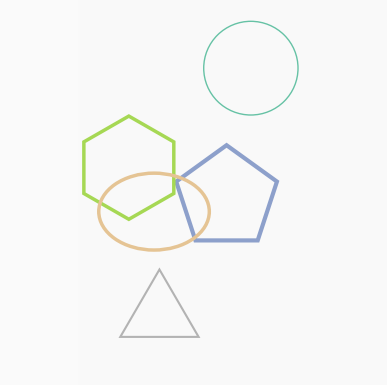[{"shape": "circle", "thickness": 1, "radius": 0.61, "center": [0.647, 0.823]}, {"shape": "pentagon", "thickness": 3, "radius": 0.68, "center": [0.585, 0.486]}, {"shape": "hexagon", "thickness": 2.5, "radius": 0.67, "center": [0.332, 0.564]}, {"shape": "oval", "thickness": 2.5, "radius": 0.71, "center": [0.398, 0.45]}, {"shape": "triangle", "thickness": 1.5, "radius": 0.58, "center": [0.411, 0.183]}]